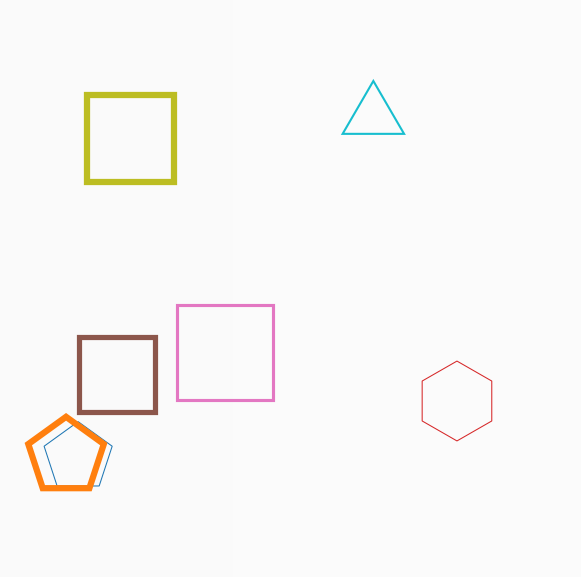[{"shape": "pentagon", "thickness": 0.5, "radius": 0.31, "center": [0.134, 0.207]}, {"shape": "pentagon", "thickness": 3, "radius": 0.34, "center": [0.114, 0.209]}, {"shape": "hexagon", "thickness": 0.5, "radius": 0.35, "center": [0.786, 0.305]}, {"shape": "square", "thickness": 2.5, "radius": 0.33, "center": [0.202, 0.35]}, {"shape": "square", "thickness": 1.5, "radius": 0.41, "center": [0.387, 0.389]}, {"shape": "square", "thickness": 3, "radius": 0.38, "center": [0.224, 0.759]}, {"shape": "triangle", "thickness": 1, "radius": 0.31, "center": [0.642, 0.798]}]